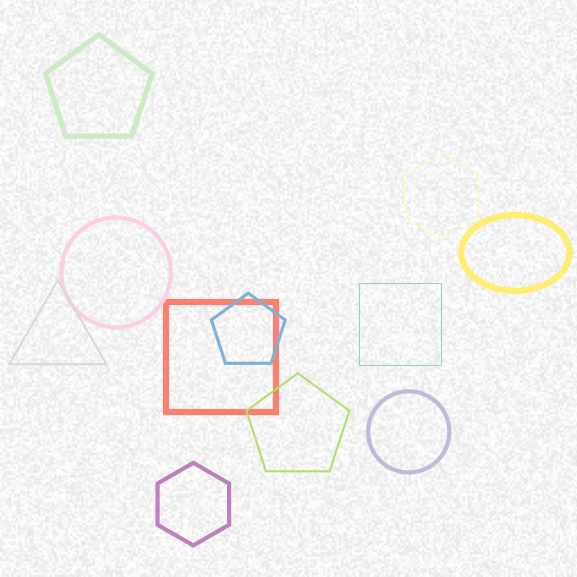[{"shape": "square", "thickness": 0.5, "radius": 0.36, "center": [0.692, 0.439]}, {"shape": "hexagon", "thickness": 0.5, "radius": 0.38, "center": [0.766, 0.659]}, {"shape": "circle", "thickness": 2, "radius": 0.35, "center": [0.708, 0.251]}, {"shape": "square", "thickness": 3, "radius": 0.48, "center": [0.383, 0.381]}, {"shape": "pentagon", "thickness": 1.5, "radius": 0.34, "center": [0.43, 0.424]}, {"shape": "pentagon", "thickness": 1, "radius": 0.47, "center": [0.516, 0.259]}, {"shape": "circle", "thickness": 2, "radius": 0.47, "center": [0.201, 0.527]}, {"shape": "triangle", "thickness": 1, "radius": 0.49, "center": [0.1, 0.417]}, {"shape": "hexagon", "thickness": 2, "radius": 0.36, "center": [0.335, 0.126]}, {"shape": "pentagon", "thickness": 2.5, "radius": 0.49, "center": [0.171, 0.842]}, {"shape": "oval", "thickness": 3, "radius": 0.47, "center": [0.892, 0.561]}]